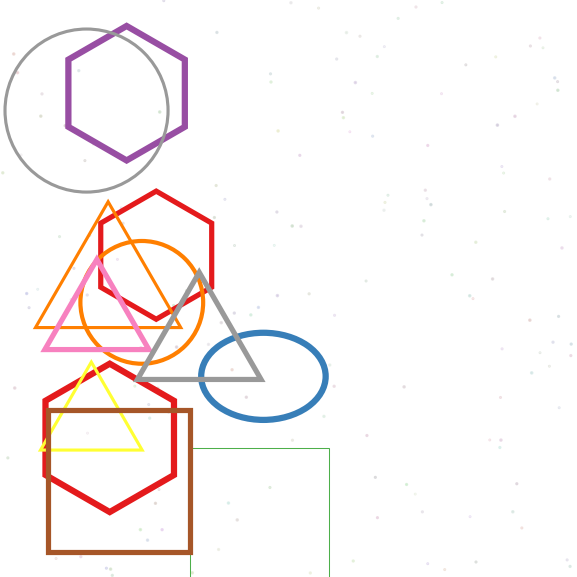[{"shape": "hexagon", "thickness": 3, "radius": 0.64, "center": [0.19, 0.241]}, {"shape": "hexagon", "thickness": 2.5, "radius": 0.55, "center": [0.271, 0.557]}, {"shape": "oval", "thickness": 3, "radius": 0.54, "center": [0.456, 0.347]}, {"shape": "square", "thickness": 0.5, "radius": 0.6, "center": [0.449, 0.102]}, {"shape": "hexagon", "thickness": 3, "radius": 0.58, "center": [0.219, 0.838]}, {"shape": "triangle", "thickness": 1.5, "radius": 0.73, "center": [0.187, 0.505]}, {"shape": "circle", "thickness": 2, "radius": 0.53, "center": [0.246, 0.476]}, {"shape": "triangle", "thickness": 1.5, "radius": 0.51, "center": [0.158, 0.271]}, {"shape": "square", "thickness": 2.5, "radius": 0.61, "center": [0.206, 0.166]}, {"shape": "triangle", "thickness": 2.5, "radius": 0.52, "center": [0.168, 0.446]}, {"shape": "circle", "thickness": 1.5, "radius": 0.71, "center": [0.15, 0.808]}, {"shape": "triangle", "thickness": 2.5, "radius": 0.62, "center": [0.345, 0.404]}]